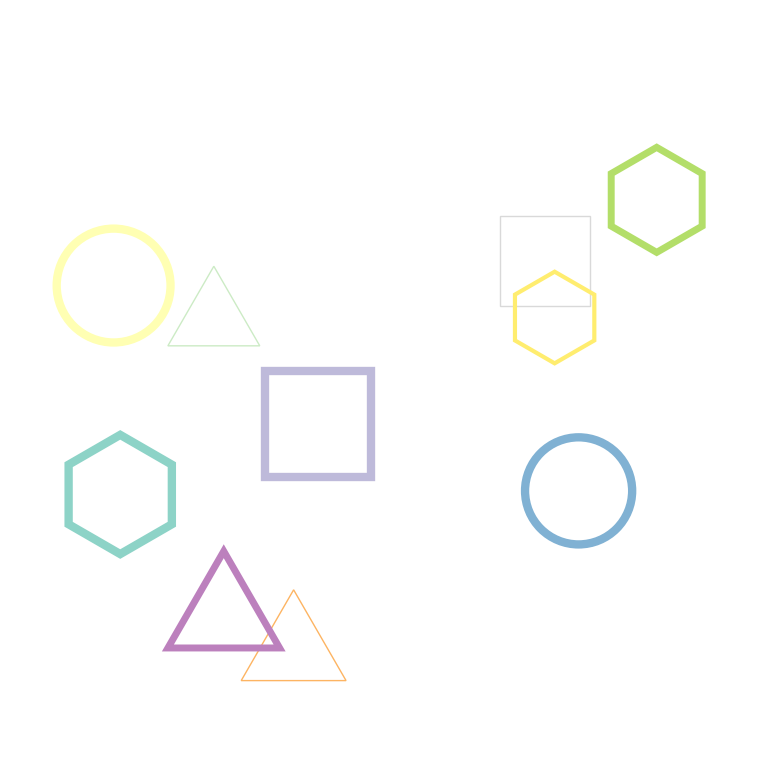[{"shape": "hexagon", "thickness": 3, "radius": 0.39, "center": [0.156, 0.358]}, {"shape": "circle", "thickness": 3, "radius": 0.37, "center": [0.148, 0.629]}, {"shape": "square", "thickness": 3, "radius": 0.34, "center": [0.414, 0.449]}, {"shape": "circle", "thickness": 3, "radius": 0.35, "center": [0.751, 0.363]}, {"shape": "triangle", "thickness": 0.5, "radius": 0.39, "center": [0.381, 0.155]}, {"shape": "hexagon", "thickness": 2.5, "radius": 0.34, "center": [0.853, 0.74]}, {"shape": "square", "thickness": 0.5, "radius": 0.29, "center": [0.708, 0.661]}, {"shape": "triangle", "thickness": 2.5, "radius": 0.42, "center": [0.291, 0.2]}, {"shape": "triangle", "thickness": 0.5, "radius": 0.34, "center": [0.278, 0.585]}, {"shape": "hexagon", "thickness": 1.5, "radius": 0.3, "center": [0.72, 0.588]}]